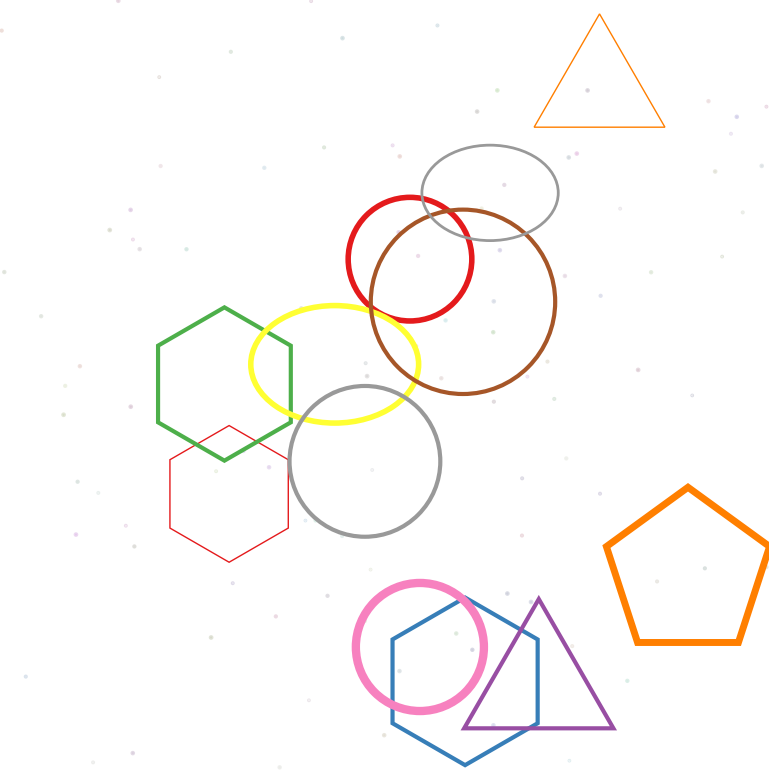[{"shape": "hexagon", "thickness": 0.5, "radius": 0.44, "center": [0.298, 0.359]}, {"shape": "circle", "thickness": 2, "radius": 0.4, "center": [0.532, 0.663]}, {"shape": "hexagon", "thickness": 1.5, "radius": 0.54, "center": [0.604, 0.115]}, {"shape": "hexagon", "thickness": 1.5, "radius": 0.5, "center": [0.291, 0.501]}, {"shape": "triangle", "thickness": 1.5, "radius": 0.56, "center": [0.7, 0.11]}, {"shape": "pentagon", "thickness": 2.5, "radius": 0.56, "center": [0.894, 0.256]}, {"shape": "triangle", "thickness": 0.5, "radius": 0.49, "center": [0.779, 0.884]}, {"shape": "oval", "thickness": 2, "radius": 0.54, "center": [0.435, 0.527]}, {"shape": "circle", "thickness": 1.5, "radius": 0.6, "center": [0.601, 0.608]}, {"shape": "circle", "thickness": 3, "radius": 0.42, "center": [0.545, 0.16]}, {"shape": "oval", "thickness": 1, "radius": 0.44, "center": [0.636, 0.75]}, {"shape": "circle", "thickness": 1.5, "radius": 0.49, "center": [0.474, 0.401]}]